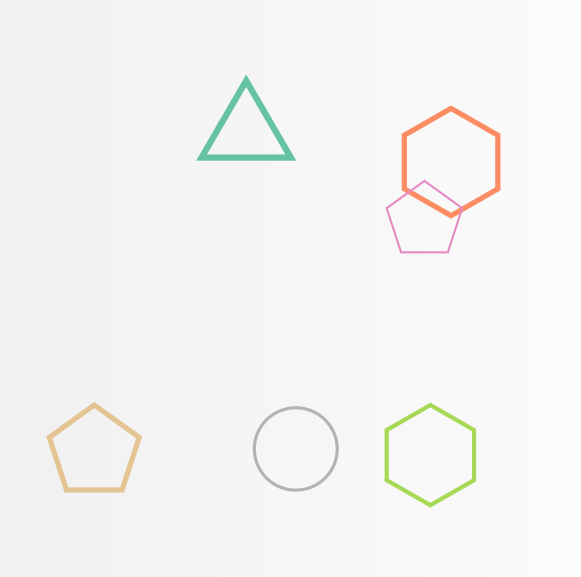[{"shape": "triangle", "thickness": 3, "radius": 0.44, "center": [0.424, 0.771]}, {"shape": "hexagon", "thickness": 2.5, "radius": 0.46, "center": [0.776, 0.719]}, {"shape": "pentagon", "thickness": 1, "radius": 0.34, "center": [0.73, 0.617]}, {"shape": "hexagon", "thickness": 2, "radius": 0.43, "center": [0.74, 0.211]}, {"shape": "pentagon", "thickness": 2.5, "radius": 0.41, "center": [0.162, 0.217]}, {"shape": "circle", "thickness": 1.5, "radius": 0.36, "center": [0.509, 0.222]}]